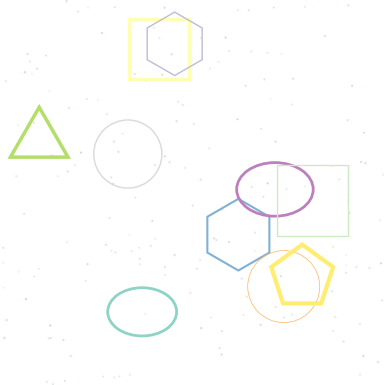[{"shape": "oval", "thickness": 2, "radius": 0.45, "center": [0.369, 0.19]}, {"shape": "square", "thickness": 2.5, "radius": 0.39, "center": [0.412, 0.872]}, {"shape": "hexagon", "thickness": 1, "radius": 0.41, "center": [0.454, 0.886]}, {"shape": "hexagon", "thickness": 1.5, "radius": 0.47, "center": [0.619, 0.39]}, {"shape": "circle", "thickness": 0.5, "radius": 0.47, "center": [0.737, 0.256]}, {"shape": "triangle", "thickness": 2.5, "radius": 0.43, "center": [0.102, 0.635]}, {"shape": "circle", "thickness": 1, "radius": 0.44, "center": [0.332, 0.6]}, {"shape": "oval", "thickness": 2, "radius": 0.5, "center": [0.714, 0.508]}, {"shape": "square", "thickness": 1, "radius": 0.46, "center": [0.812, 0.478]}, {"shape": "pentagon", "thickness": 3, "radius": 0.42, "center": [0.785, 0.28]}]